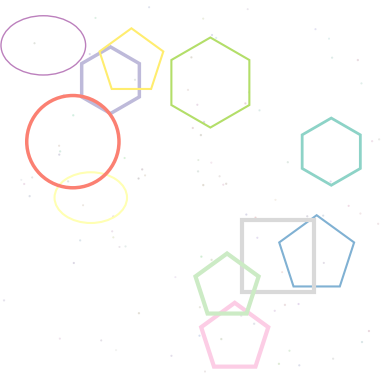[{"shape": "hexagon", "thickness": 2, "radius": 0.44, "center": [0.86, 0.606]}, {"shape": "oval", "thickness": 1.5, "radius": 0.47, "center": [0.236, 0.487]}, {"shape": "hexagon", "thickness": 2.5, "radius": 0.43, "center": [0.287, 0.792]}, {"shape": "circle", "thickness": 2.5, "radius": 0.6, "center": [0.189, 0.632]}, {"shape": "pentagon", "thickness": 1.5, "radius": 0.51, "center": [0.823, 0.339]}, {"shape": "hexagon", "thickness": 1.5, "radius": 0.58, "center": [0.546, 0.786]}, {"shape": "pentagon", "thickness": 3, "radius": 0.46, "center": [0.61, 0.122]}, {"shape": "square", "thickness": 3, "radius": 0.47, "center": [0.723, 0.334]}, {"shape": "oval", "thickness": 1, "radius": 0.55, "center": [0.112, 0.882]}, {"shape": "pentagon", "thickness": 3, "radius": 0.43, "center": [0.59, 0.255]}, {"shape": "pentagon", "thickness": 1.5, "radius": 0.44, "center": [0.341, 0.839]}]